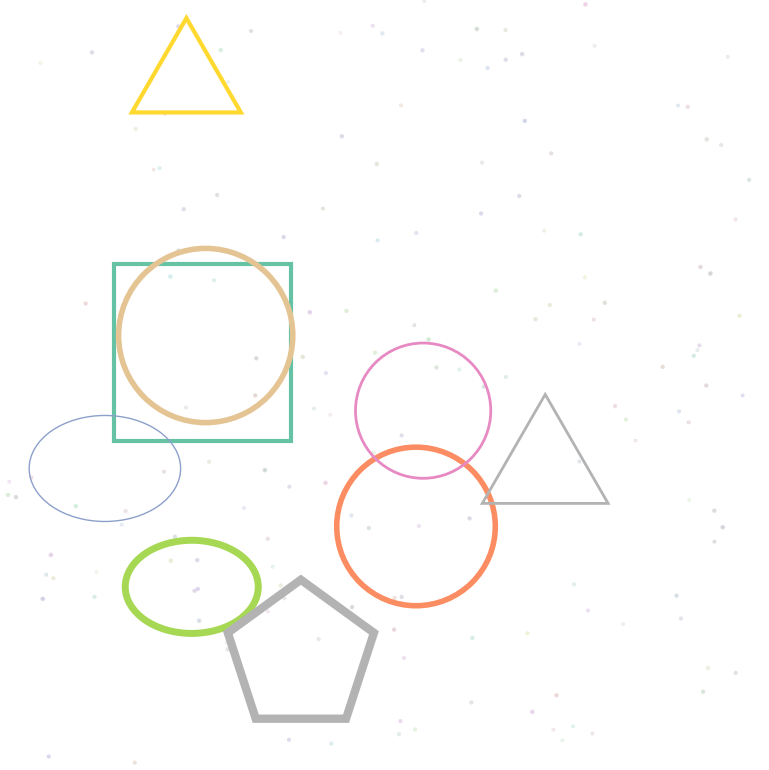[{"shape": "square", "thickness": 1.5, "radius": 0.57, "center": [0.263, 0.542]}, {"shape": "circle", "thickness": 2, "radius": 0.51, "center": [0.54, 0.316]}, {"shape": "oval", "thickness": 0.5, "radius": 0.49, "center": [0.136, 0.392]}, {"shape": "circle", "thickness": 1, "radius": 0.44, "center": [0.55, 0.467]}, {"shape": "oval", "thickness": 2.5, "radius": 0.43, "center": [0.249, 0.238]}, {"shape": "triangle", "thickness": 1.5, "radius": 0.41, "center": [0.242, 0.895]}, {"shape": "circle", "thickness": 2, "radius": 0.57, "center": [0.267, 0.564]}, {"shape": "pentagon", "thickness": 3, "radius": 0.5, "center": [0.391, 0.147]}, {"shape": "triangle", "thickness": 1, "radius": 0.47, "center": [0.708, 0.393]}]